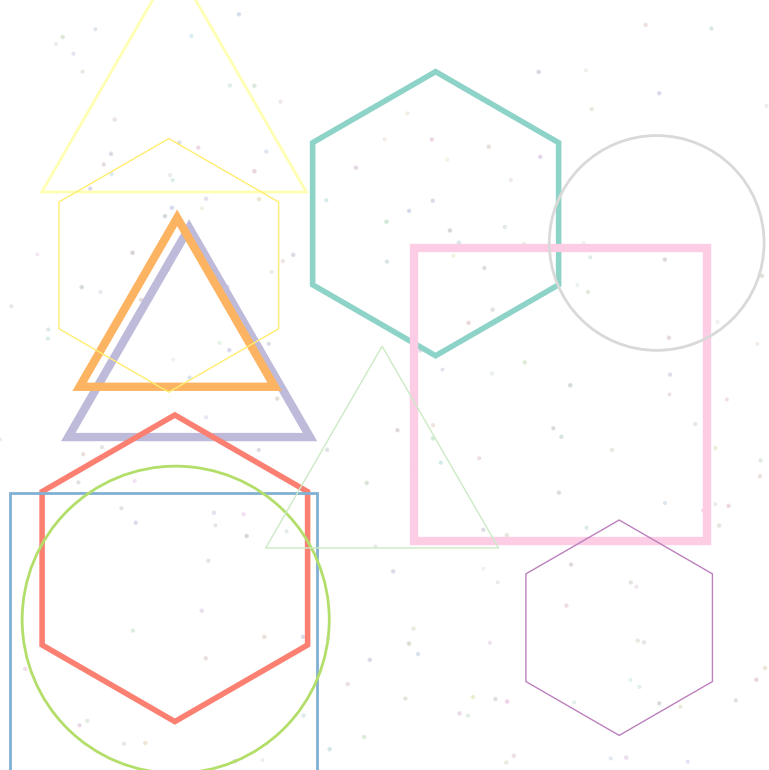[{"shape": "hexagon", "thickness": 2, "radius": 0.92, "center": [0.566, 0.722]}, {"shape": "triangle", "thickness": 1, "radius": 0.99, "center": [0.226, 0.85]}, {"shape": "triangle", "thickness": 3, "radius": 0.91, "center": [0.246, 0.523]}, {"shape": "hexagon", "thickness": 2, "radius": 1.0, "center": [0.227, 0.262]}, {"shape": "square", "thickness": 1, "radius": 1.0, "center": [0.212, 0.16]}, {"shape": "triangle", "thickness": 3, "radius": 0.73, "center": [0.23, 0.571]}, {"shape": "circle", "thickness": 1, "radius": 1.0, "center": [0.228, 0.195]}, {"shape": "square", "thickness": 3, "radius": 0.95, "center": [0.728, 0.487]}, {"shape": "circle", "thickness": 1, "radius": 0.7, "center": [0.853, 0.684]}, {"shape": "hexagon", "thickness": 0.5, "radius": 0.7, "center": [0.804, 0.185]}, {"shape": "triangle", "thickness": 0.5, "radius": 0.87, "center": [0.496, 0.376]}, {"shape": "hexagon", "thickness": 0.5, "radius": 0.82, "center": [0.219, 0.655]}]